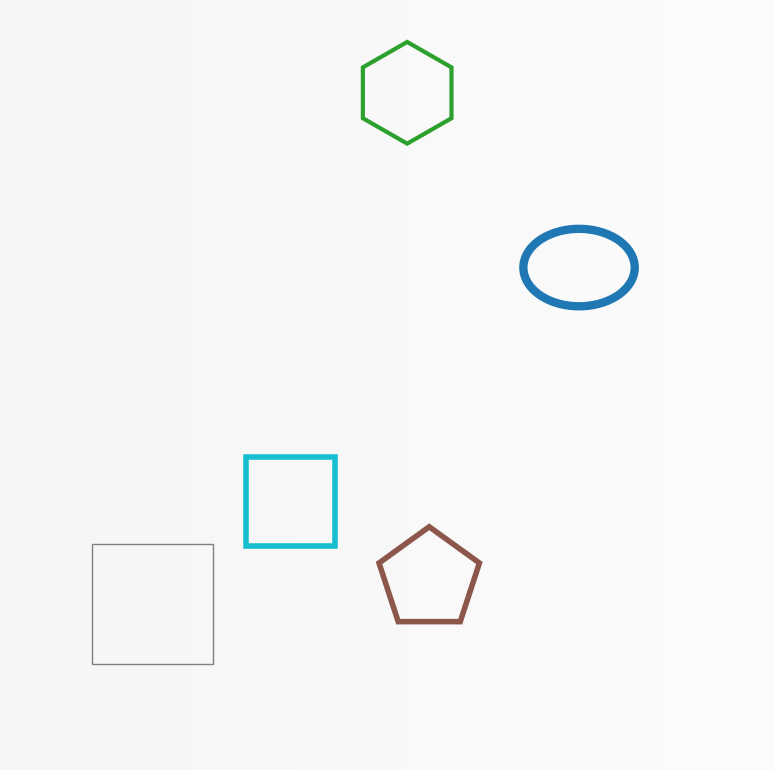[{"shape": "oval", "thickness": 3, "radius": 0.36, "center": [0.747, 0.653]}, {"shape": "hexagon", "thickness": 1.5, "radius": 0.33, "center": [0.525, 0.879]}, {"shape": "pentagon", "thickness": 2, "radius": 0.34, "center": [0.554, 0.248]}, {"shape": "square", "thickness": 0.5, "radius": 0.39, "center": [0.197, 0.216]}, {"shape": "square", "thickness": 2, "radius": 0.29, "center": [0.374, 0.349]}]